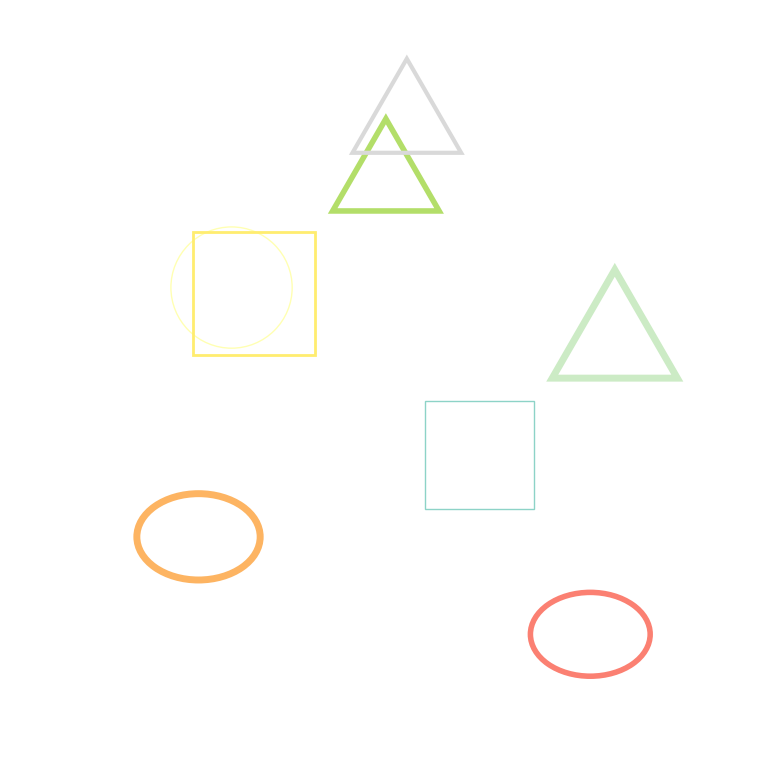[{"shape": "square", "thickness": 0.5, "radius": 0.35, "center": [0.623, 0.409]}, {"shape": "circle", "thickness": 0.5, "radius": 0.39, "center": [0.301, 0.627]}, {"shape": "oval", "thickness": 2, "radius": 0.39, "center": [0.767, 0.176]}, {"shape": "oval", "thickness": 2.5, "radius": 0.4, "center": [0.258, 0.303]}, {"shape": "triangle", "thickness": 2, "radius": 0.4, "center": [0.501, 0.766]}, {"shape": "triangle", "thickness": 1.5, "radius": 0.41, "center": [0.528, 0.842]}, {"shape": "triangle", "thickness": 2.5, "radius": 0.47, "center": [0.798, 0.556]}, {"shape": "square", "thickness": 1, "radius": 0.4, "center": [0.33, 0.619]}]